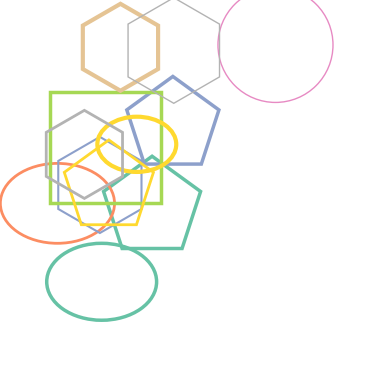[{"shape": "pentagon", "thickness": 2.5, "radius": 0.66, "center": [0.395, 0.462]}, {"shape": "oval", "thickness": 2.5, "radius": 0.71, "center": [0.264, 0.268]}, {"shape": "oval", "thickness": 2, "radius": 0.74, "center": [0.149, 0.472]}, {"shape": "hexagon", "thickness": 1.5, "radius": 0.62, "center": [0.259, 0.52]}, {"shape": "pentagon", "thickness": 2.5, "radius": 0.63, "center": [0.449, 0.676]}, {"shape": "circle", "thickness": 1, "radius": 0.75, "center": [0.716, 0.883]}, {"shape": "square", "thickness": 2.5, "radius": 0.72, "center": [0.274, 0.618]}, {"shape": "oval", "thickness": 3, "radius": 0.51, "center": [0.355, 0.625]}, {"shape": "pentagon", "thickness": 2, "radius": 0.61, "center": [0.283, 0.515]}, {"shape": "hexagon", "thickness": 3, "radius": 0.56, "center": [0.313, 0.877]}, {"shape": "hexagon", "thickness": 1, "radius": 0.69, "center": [0.451, 0.869]}, {"shape": "hexagon", "thickness": 2, "radius": 0.57, "center": [0.219, 0.599]}]